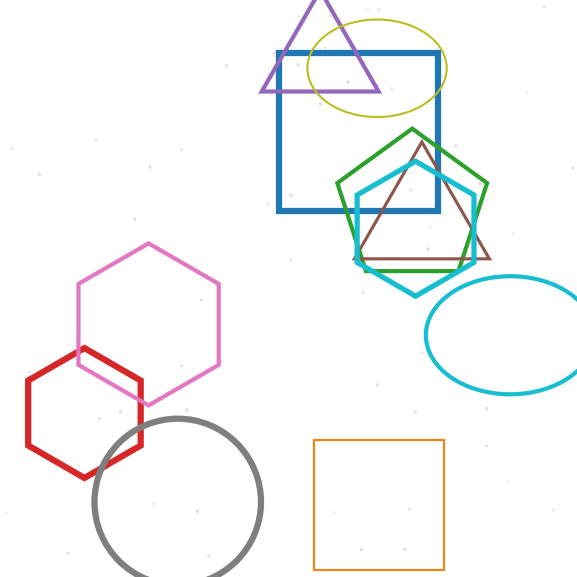[{"shape": "square", "thickness": 3, "radius": 0.69, "center": [0.621, 0.771]}, {"shape": "square", "thickness": 1, "radius": 0.56, "center": [0.656, 0.124]}, {"shape": "pentagon", "thickness": 2, "radius": 0.68, "center": [0.714, 0.64]}, {"shape": "hexagon", "thickness": 3, "radius": 0.56, "center": [0.146, 0.284]}, {"shape": "triangle", "thickness": 2, "radius": 0.58, "center": [0.554, 0.899]}, {"shape": "triangle", "thickness": 1.5, "radius": 0.67, "center": [0.731, 0.618]}, {"shape": "hexagon", "thickness": 2, "radius": 0.7, "center": [0.257, 0.437]}, {"shape": "circle", "thickness": 3, "radius": 0.72, "center": [0.308, 0.13]}, {"shape": "oval", "thickness": 1, "radius": 0.6, "center": [0.653, 0.881]}, {"shape": "hexagon", "thickness": 2.5, "radius": 0.58, "center": [0.72, 0.603]}, {"shape": "oval", "thickness": 2, "radius": 0.73, "center": [0.883, 0.419]}]